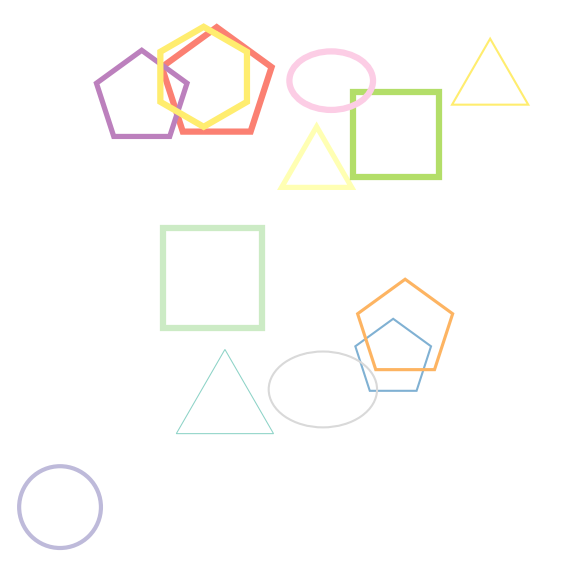[{"shape": "triangle", "thickness": 0.5, "radius": 0.49, "center": [0.389, 0.297]}, {"shape": "triangle", "thickness": 2.5, "radius": 0.35, "center": [0.548, 0.71]}, {"shape": "circle", "thickness": 2, "radius": 0.35, "center": [0.104, 0.121]}, {"shape": "pentagon", "thickness": 3, "radius": 0.5, "center": [0.375, 0.852]}, {"shape": "pentagon", "thickness": 1, "radius": 0.34, "center": [0.681, 0.378]}, {"shape": "pentagon", "thickness": 1.5, "radius": 0.43, "center": [0.702, 0.429]}, {"shape": "square", "thickness": 3, "radius": 0.37, "center": [0.686, 0.766]}, {"shape": "oval", "thickness": 3, "radius": 0.36, "center": [0.574, 0.859]}, {"shape": "oval", "thickness": 1, "radius": 0.47, "center": [0.559, 0.325]}, {"shape": "pentagon", "thickness": 2.5, "radius": 0.41, "center": [0.245, 0.83]}, {"shape": "square", "thickness": 3, "radius": 0.43, "center": [0.368, 0.518]}, {"shape": "hexagon", "thickness": 3, "radius": 0.43, "center": [0.353, 0.866]}, {"shape": "triangle", "thickness": 1, "radius": 0.38, "center": [0.849, 0.856]}]